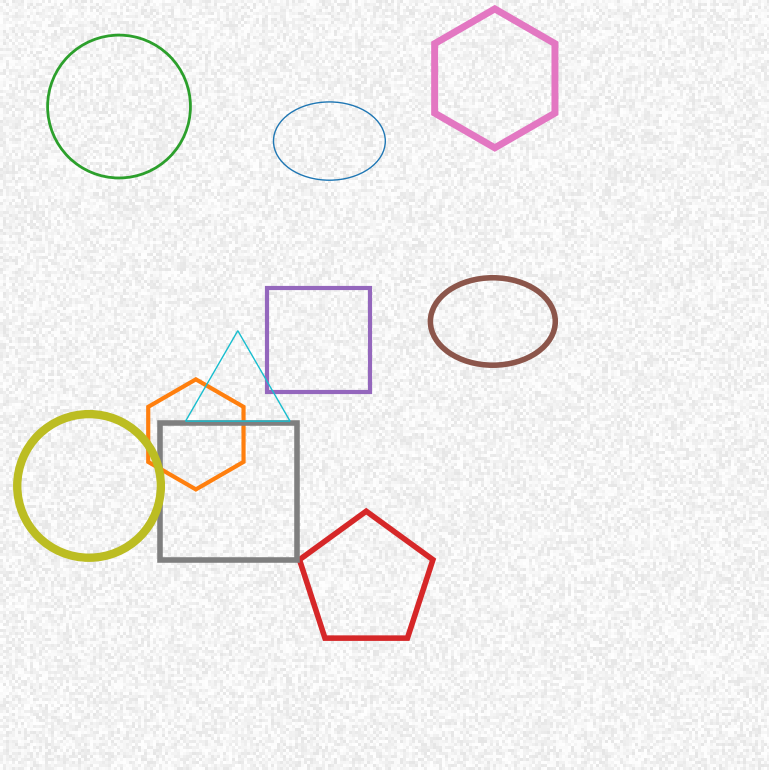[{"shape": "oval", "thickness": 0.5, "radius": 0.36, "center": [0.428, 0.817]}, {"shape": "hexagon", "thickness": 1.5, "radius": 0.36, "center": [0.254, 0.436]}, {"shape": "circle", "thickness": 1, "radius": 0.46, "center": [0.155, 0.862]}, {"shape": "pentagon", "thickness": 2, "radius": 0.46, "center": [0.476, 0.245]}, {"shape": "square", "thickness": 1.5, "radius": 0.34, "center": [0.414, 0.559]}, {"shape": "oval", "thickness": 2, "radius": 0.41, "center": [0.64, 0.582]}, {"shape": "hexagon", "thickness": 2.5, "radius": 0.45, "center": [0.643, 0.898]}, {"shape": "square", "thickness": 2, "radius": 0.44, "center": [0.296, 0.362]}, {"shape": "circle", "thickness": 3, "radius": 0.47, "center": [0.116, 0.369]}, {"shape": "triangle", "thickness": 0.5, "radius": 0.39, "center": [0.309, 0.492]}]